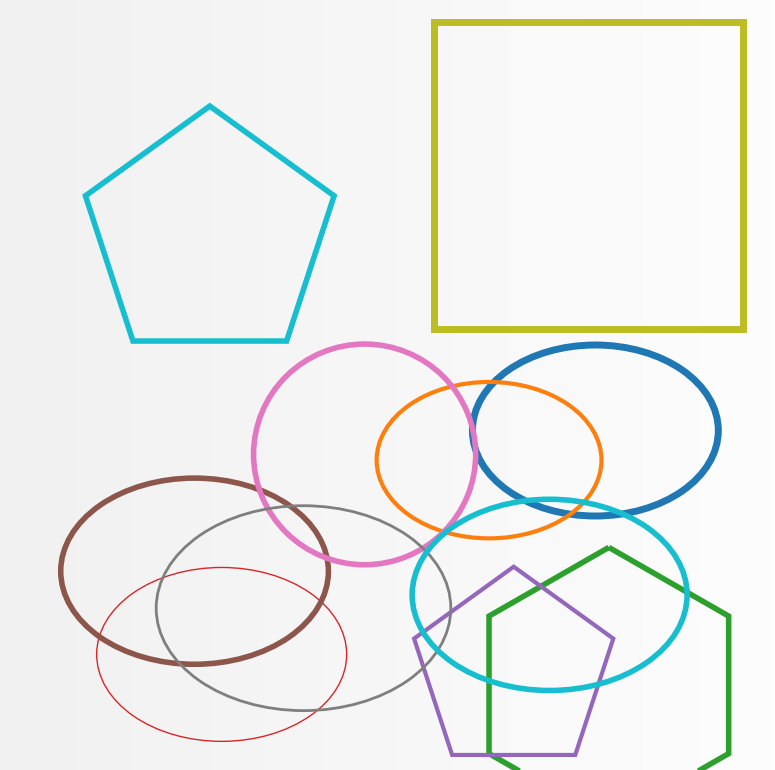[{"shape": "oval", "thickness": 2.5, "radius": 0.79, "center": [0.768, 0.441]}, {"shape": "oval", "thickness": 1.5, "radius": 0.73, "center": [0.631, 0.402]}, {"shape": "hexagon", "thickness": 2, "radius": 0.89, "center": [0.786, 0.111]}, {"shape": "oval", "thickness": 0.5, "radius": 0.81, "center": [0.286, 0.15]}, {"shape": "pentagon", "thickness": 1.5, "radius": 0.68, "center": [0.663, 0.129]}, {"shape": "oval", "thickness": 2, "radius": 0.86, "center": [0.251, 0.258]}, {"shape": "circle", "thickness": 2, "radius": 0.72, "center": [0.47, 0.41]}, {"shape": "oval", "thickness": 1, "radius": 0.95, "center": [0.392, 0.21]}, {"shape": "square", "thickness": 2.5, "radius": 0.99, "center": [0.759, 0.772]}, {"shape": "pentagon", "thickness": 2, "radius": 0.84, "center": [0.271, 0.694]}, {"shape": "oval", "thickness": 2, "radius": 0.89, "center": [0.709, 0.227]}]